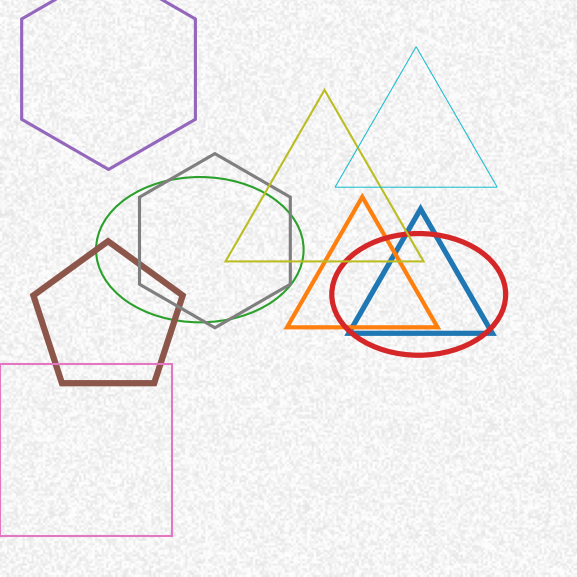[{"shape": "triangle", "thickness": 2.5, "radius": 0.72, "center": [0.728, 0.494]}, {"shape": "triangle", "thickness": 2, "radius": 0.75, "center": [0.627, 0.508]}, {"shape": "oval", "thickness": 1, "radius": 0.9, "center": [0.346, 0.567]}, {"shape": "oval", "thickness": 2.5, "radius": 0.75, "center": [0.725, 0.489]}, {"shape": "hexagon", "thickness": 1.5, "radius": 0.87, "center": [0.188, 0.879]}, {"shape": "pentagon", "thickness": 3, "radius": 0.68, "center": [0.187, 0.446]}, {"shape": "square", "thickness": 1, "radius": 0.74, "center": [0.149, 0.22]}, {"shape": "hexagon", "thickness": 1.5, "radius": 0.75, "center": [0.372, 0.582]}, {"shape": "triangle", "thickness": 1, "radius": 0.99, "center": [0.562, 0.645]}, {"shape": "triangle", "thickness": 0.5, "radius": 0.81, "center": [0.721, 0.756]}]